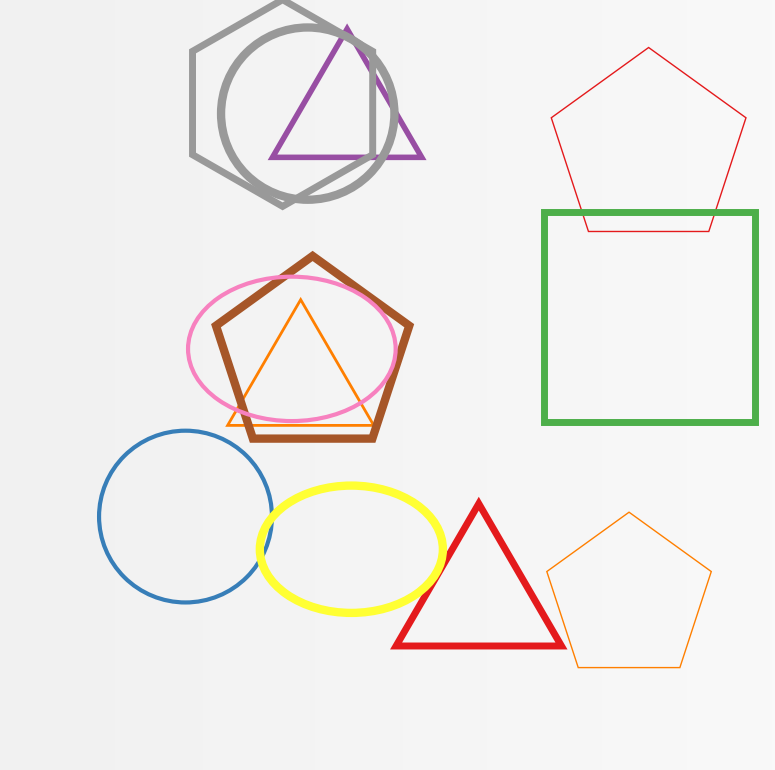[{"shape": "pentagon", "thickness": 0.5, "radius": 0.66, "center": [0.837, 0.806]}, {"shape": "triangle", "thickness": 2.5, "radius": 0.62, "center": [0.618, 0.223]}, {"shape": "circle", "thickness": 1.5, "radius": 0.56, "center": [0.239, 0.329]}, {"shape": "square", "thickness": 2.5, "radius": 0.68, "center": [0.838, 0.588]}, {"shape": "triangle", "thickness": 2, "radius": 0.56, "center": [0.448, 0.851]}, {"shape": "pentagon", "thickness": 0.5, "radius": 0.56, "center": [0.812, 0.223]}, {"shape": "triangle", "thickness": 1, "radius": 0.54, "center": [0.388, 0.502]}, {"shape": "oval", "thickness": 3, "radius": 0.59, "center": [0.453, 0.287]}, {"shape": "pentagon", "thickness": 3, "radius": 0.66, "center": [0.403, 0.536]}, {"shape": "oval", "thickness": 1.5, "radius": 0.67, "center": [0.377, 0.547]}, {"shape": "circle", "thickness": 3, "radius": 0.56, "center": [0.397, 0.852]}, {"shape": "hexagon", "thickness": 2.5, "radius": 0.67, "center": [0.365, 0.866]}]